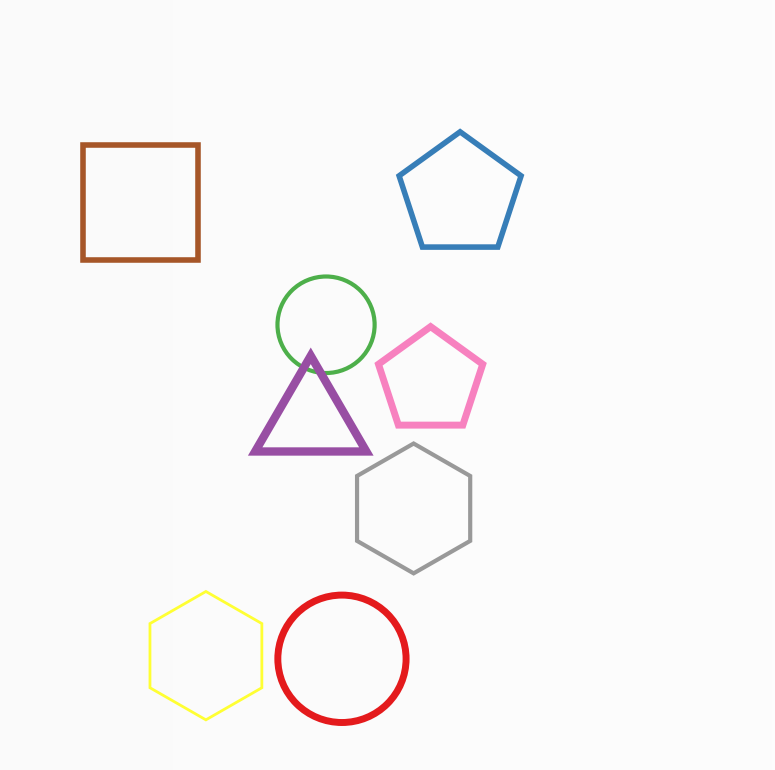[{"shape": "circle", "thickness": 2.5, "radius": 0.41, "center": [0.441, 0.144]}, {"shape": "pentagon", "thickness": 2, "radius": 0.41, "center": [0.594, 0.746]}, {"shape": "circle", "thickness": 1.5, "radius": 0.31, "center": [0.421, 0.578]}, {"shape": "triangle", "thickness": 3, "radius": 0.41, "center": [0.401, 0.455]}, {"shape": "hexagon", "thickness": 1, "radius": 0.42, "center": [0.266, 0.148]}, {"shape": "square", "thickness": 2, "radius": 0.37, "center": [0.181, 0.737]}, {"shape": "pentagon", "thickness": 2.5, "radius": 0.35, "center": [0.556, 0.505]}, {"shape": "hexagon", "thickness": 1.5, "radius": 0.42, "center": [0.534, 0.34]}]